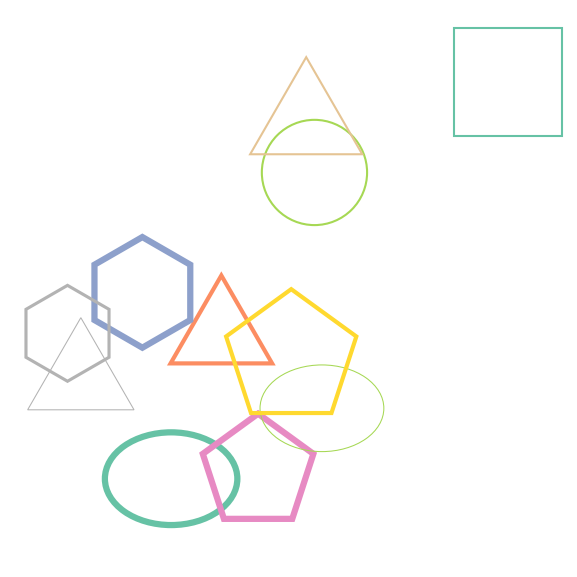[{"shape": "square", "thickness": 1, "radius": 0.47, "center": [0.879, 0.857]}, {"shape": "oval", "thickness": 3, "radius": 0.57, "center": [0.296, 0.17]}, {"shape": "triangle", "thickness": 2, "radius": 0.51, "center": [0.383, 0.421]}, {"shape": "hexagon", "thickness": 3, "radius": 0.48, "center": [0.247, 0.493]}, {"shape": "pentagon", "thickness": 3, "radius": 0.5, "center": [0.447, 0.182]}, {"shape": "oval", "thickness": 0.5, "radius": 0.54, "center": [0.557, 0.292]}, {"shape": "circle", "thickness": 1, "radius": 0.46, "center": [0.545, 0.7]}, {"shape": "pentagon", "thickness": 2, "radius": 0.59, "center": [0.504, 0.38]}, {"shape": "triangle", "thickness": 1, "radius": 0.56, "center": [0.53, 0.788]}, {"shape": "hexagon", "thickness": 1.5, "radius": 0.42, "center": [0.117, 0.422]}, {"shape": "triangle", "thickness": 0.5, "radius": 0.53, "center": [0.14, 0.343]}]